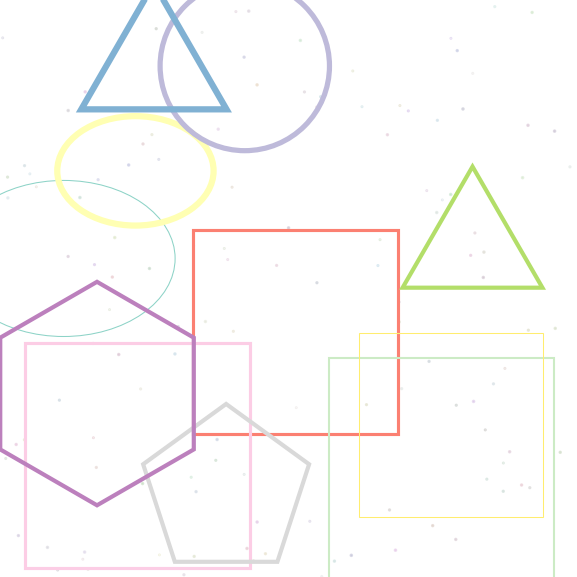[{"shape": "oval", "thickness": 0.5, "radius": 0.97, "center": [0.11, 0.552]}, {"shape": "oval", "thickness": 3, "radius": 0.68, "center": [0.234, 0.703]}, {"shape": "circle", "thickness": 2.5, "radius": 0.73, "center": [0.424, 0.885]}, {"shape": "square", "thickness": 1.5, "radius": 0.89, "center": [0.512, 0.424]}, {"shape": "triangle", "thickness": 3, "radius": 0.73, "center": [0.266, 0.882]}, {"shape": "triangle", "thickness": 2, "radius": 0.7, "center": [0.818, 0.571]}, {"shape": "square", "thickness": 1.5, "radius": 0.97, "center": [0.238, 0.21]}, {"shape": "pentagon", "thickness": 2, "radius": 0.76, "center": [0.392, 0.149]}, {"shape": "hexagon", "thickness": 2, "radius": 0.97, "center": [0.168, 0.318]}, {"shape": "square", "thickness": 1, "radius": 0.98, "center": [0.764, 0.184]}, {"shape": "square", "thickness": 0.5, "radius": 0.8, "center": [0.781, 0.263]}]